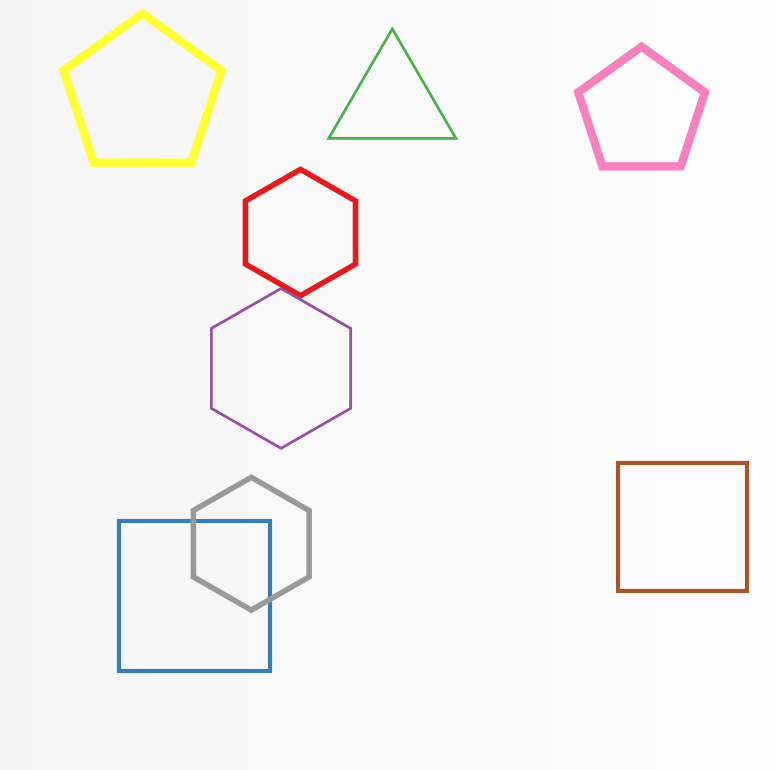[{"shape": "hexagon", "thickness": 2, "radius": 0.41, "center": [0.388, 0.698]}, {"shape": "square", "thickness": 1.5, "radius": 0.49, "center": [0.251, 0.226]}, {"shape": "triangle", "thickness": 1, "radius": 0.47, "center": [0.506, 0.868]}, {"shape": "hexagon", "thickness": 1, "radius": 0.52, "center": [0.363, 0.522]}, {"shape": "pentagon", "thickness": 3, "radius": 0.54, "center": [0.184, 0.875]}, {"shape": "square", "thickness": 1.5, "radius": 0.42, "center": [0.881, 0.316]}, {"shape": "pentagon", "thickness": 3, "radius": 0.43, "center": [0.828, 0.853]}, {"shape": "hexagon", "thickness": 2, "radius": 0.43, "center": [0.324, 0.294]}]